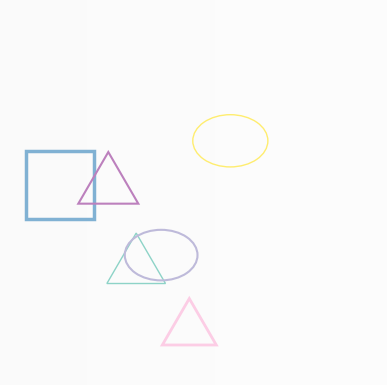[{"shape": "triangle", "thickness": 1, "radius": 0.44, "center": [0.351, 0.307]}, {"shape": "oval", "thickness": 1.5, "radius": 0.47, "center": [0.416, 0.337]}, {"shape": "square", "thickness": 2.5, "radius": 0.44, "center": [0.154, 0.518]}, {"shape": "triangle", "thickness": 2, "radius": 0.4, "center": [0.489, 0.144]}, {"shape": "triangle", "thickness": 1.5, "radius": 0.45, "center": [0.279, 0.516]}, {"shape": "oval", "thickness": 1, "radius": 0.48, "center": [0.594, 0.634]}]